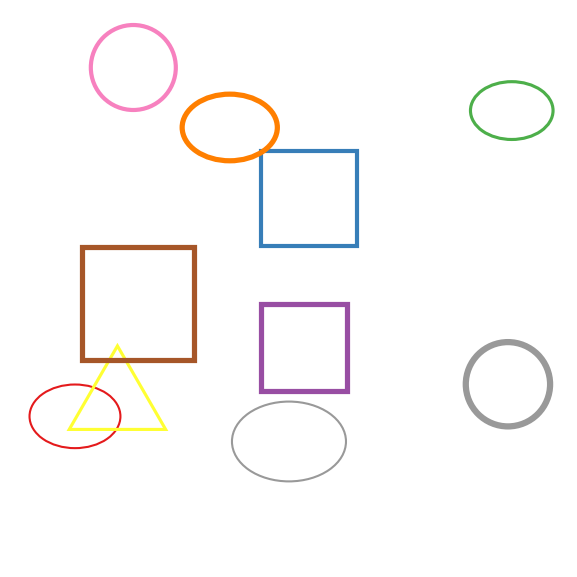[{"shape": "oval", "thickness": 1, "radius": 0.39, "center": [0.13, 0.278]}, {"shape": "square", "thickness": 2, "radius": 0.41, "center": [0.535, 0.655]}, {"shape": "oval", "thickness": 1.5, "radius": 0.36, "center": [0.886, 0.808]}, {"shape": "square", "thickness": 2.5, "radius": 0.37, "center": [0.527, 0.398]}, {"shape": "oval", "thickness": 2.5, "radius": 0.41, "center": [0.398, 0.778]}, {"shape": "triangle", "thickness": 1.5, "radius": 0.48, "center": [0.203, 0.304]}, {"shape": "square", "thickness": 2.5, "radius": 0.49, "center": [0.239, 0.474]}, {"shape": "circle", "thickness": 2, "radius": 0.37, "center": [0.231, 0.882]}, {"shape": "circle", "thickness": 3, "radius": 0.36, "center": [0.88, 0.334]}, {"shape": "oval", "thickness": 1, "radius": 0.49, "center": [0.5, 0.235]}]